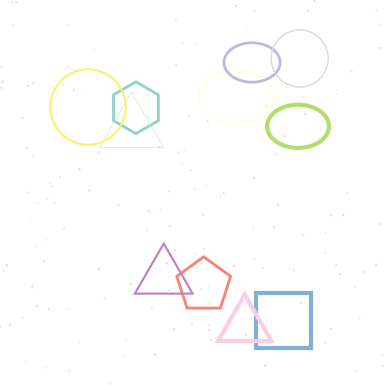[{"shape": "hexagon", "thickness": 2, "radius": 0.34, "center": [0.353, 0.72]}, {"shape": "oval", "thickness": 0.5, "radius": 0.49, "center": [0.614, 0.749]}, {"shape": "oval", "thickness": 2, "radius": 0.36, "center": [0.655, 0.838]}, {"shape": "pentagon", "thickness": 2, "radius": 0.37, "center": [0.529, 0.259]}, {"shape": "square", "thickness": 3, "radius": 0.36, "center": [0.737, 0.167]}, {"shape": "oval", "thickness": 3, "radius": 0.4, "center": [0.774, 0.672]}, {"shape": "triangle", "thickness": 3, "radius": 0.4, "center": [0.636, 0.154]}, {"shape": "circle", "thickness": 1, "radius": 0.37, "center": [0.778, 0.848]}, {"shape": "triangle", "thickness": 1.5, "radius": 0.43, "center": [0.425, 0.281]}, {"shape": "triangle", "thickness": 0.5, "radius": 0.48, "center": [0.342, 0.664]}, {"shape": "circle", "thickness": 1.5, "radius": 0.49, "center": [0.229, 0.722]}]